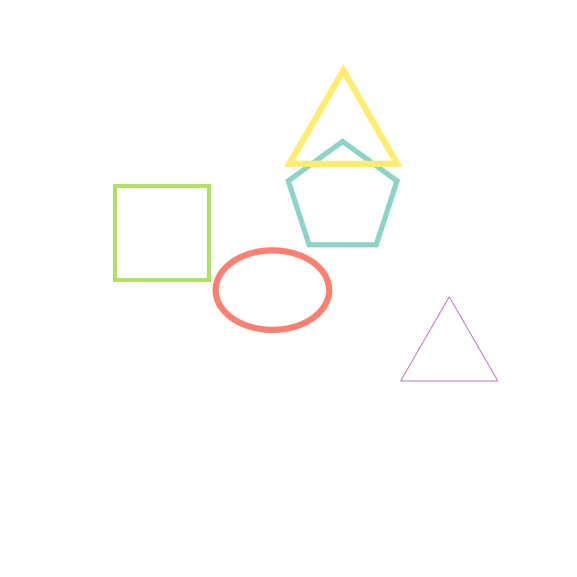[{"shape": "pentagon", "thickness": 2.5, "radius": 0.49, "center": [0.593, 0.655]}, {"shape": "oval", "thickness": 3, "radius": 0.49, "center": [0.472, 0.497]}, {"shape": "square", "thickness": 2, "radius": 0.41, "center": [0.28, 0.595]}, {"shape": "triangle", "thickness": 0.5, "radius": 0.49, "center": [0.778, 0.388]}, {"shape": "triangle", "thickness": 3, "radius": 0.54, "center": [0.594, 0.769]}]